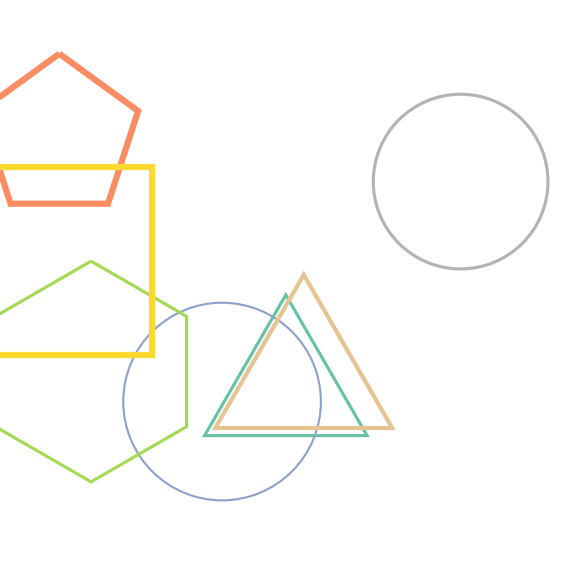[{"shape": "triangle", "thickness": 1.5, "radius": 0.81, "center": [0.495, 0.326]}, {"shape": "pentagon", "thickness": 3, "radius": 0.72, "center": [0.103, 0.763]}, {"shape": "circle", "thickness": 1, "radius": 0.86, "center": [0.385, 0.304]}, {"shape": "hexagon", "thickness": 1.5, "radius": 0.96, "center": [0.158, 0.356]}, {"shape": "square", "thickness": 3, "radius": 0.82, "center": [0.1, 0.547]}, {"shape": "triangle", "thickness": 2, "radius": 0.88, "center": [0.526, 0.346]}, {"shape": "circle", "thickness": 1.5, "radius": 0.76, "center": [0.798, 0.685]}]